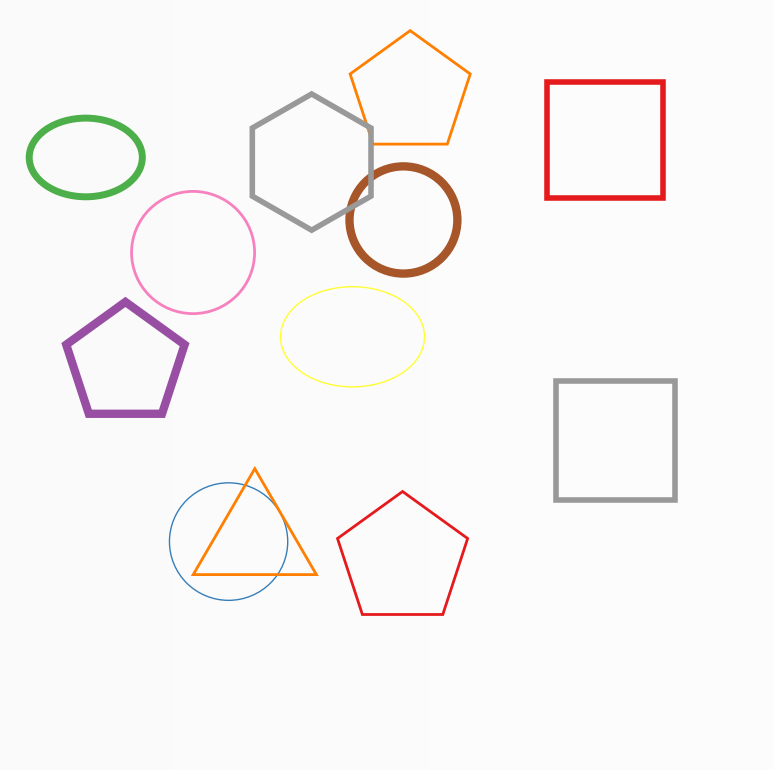[{"shape": "pentagon", "thickness": 1, "radius": 0.44, "center": [0.519, 0.273]}, {"shape": "square", "thickness": 2, "radius": 0.37, "center": [0.781, 0.818]}, {"shape": "circle", "thickness": 0.5, "radius": 0.38, "center": [0.295, 0.297]}, {"shape": "oval", "thickness": 2.5, "radius": 0.36, "center": [0.111, 0.796]}, {"shape": "pentagon", "thickness": 3, "radius": 0.4, "center": [0.162, 0.528]}, {"shape": "triangle", "thickness": 1, "radius": 0.46, "center": [0.329, 0.3]}, {"shape": "pentagon", "thickness": 1, "radius": 0.41, "center": [0.529, 0.879]}, {"shape": "oval", "thickness": 0.5, "radius": 0.46, "center": [0.455, 0.563]}, {"shape": "circle", "thickness": 3, "radius": 0.35, "center": [0.521, 0.714]}, {"shape": "circle", "thickness": 1, "radius": 0.4, "center": [0.249, 0.672]}, {"shape": "square", "thickness": 2, "radius": 0.39, "center": [0.794, 0.428]}, {"shape": "hexagon", "thickness": 2, "radius": 0.44, "center": [0.402, 0.79]}]